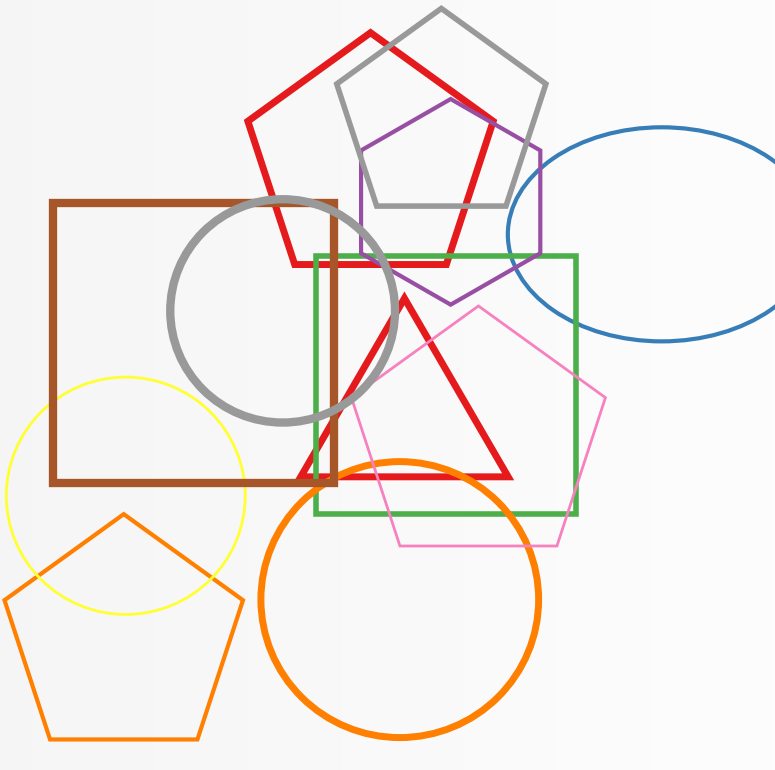[{"shape": "pentagon", "thickness": 2.5, "radius": 0.83, "center": [0.478, 0.791]}, {"shape": "triangle", "thickness": 2.5, "radius": 0.77, "center": [0.522, 0.458]}, {"shape": "oval", "thickness": 1.5, "radius": 0.99, "center": [0.854, 0.696]}, {"shape": "square", "thickness": 2, "radius": 0.84, "center": [0.575, 0.5]}, {"shape": "hexagon", "thickness": 1.5, "radius": 0.67, "center": [0.582, 0.738]}, {"shape": "circle", "thickness": 2.5, "radius": 0.9, "center": [0.516, 0.221]}, {"shape": "pentagon", "thickness": 1.5, "radius": 0.81, "center": [0.16, 0.171]}, {"shape": "circle", "thickness": 1, "radius": 0.77, "center": [0.162, 0.356]}, {"shape": "square", "thickness": 3, "radius": 0.91, "center": [0.249, 0.554]}, {"shape": "pentagon", "thickness": 1, "radius": 0.86, "center": [0.617, 0.43]}, {"shape": "circle", "thickness": 3, "radius": 0.73, "center": [0.365, 0.596]}, {"shape": "pentagon", "thickness": 2, "radius": 0.71, "center": [0.569, 0.847]}]